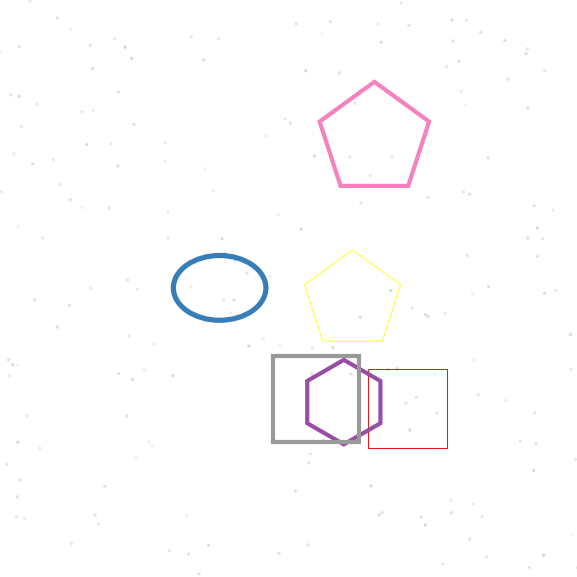[{"shape": "square", "thickness": 0.5, "radius": 0.34, "center": [0.706, 0.291]}, {"shape": "oval", "thickness": 2.5, "radius": 0.4, "center": [0.38, 0.501]}, {"shape": "hexagon", "thickness": 2, "radius": 0.37, "center": [0.595, 0.303]}, {"shape": "pentagon", "thickness": 0.5, "radius": 0.44, "center": [0.61, 0.479]}, {"shape": "pentagon", "thickness": 2, "radius": 0.5, "center": [0.648, 0.758]}, {"shape": "square", "thickness": 2, "radius": 0.37, "center": [0.546, 0.308]}]